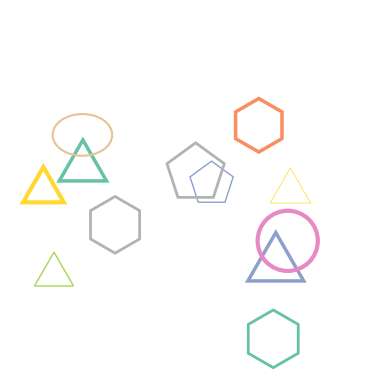[{"shape": "triangle", "thickness": 2.5, "radius": 0.35, "center": [0.215, 0.566]}, {"shape": "hexagon", "thickness": 2, "radius": 0.37, "center": [0.71, 0.12]}, {"shape": "hexagon", "thickness": 2.5, "radius": 0.35, "center": [0.672, 0.675]}, {"shape": "triangle", "thickness": 2.5, "radius": 0.42, "center": [0.716, 0.312]}, {"shape": "pentagon", "thickness": 1, "radius": 0.29, "center": [0.55, 0.522]}, {"shape": "circle", "thickness": 3, "radius": 0.39, "center": [0.747, 0.374]}, {"shape": "triangle", "thickness": 1, "radius": 0.29, "center": [0.14, 0.287]}, {"shape": "triangle", "thickness": 0.5, "radius": 0.3, "center": [0.754, 0.503]}, {"shape": "triangle", "thickness": 3, "radius": 0.31, "center": [0.113, 0.505]}, {"shape": "oval", "thickness": 1.5, "radius": 0.39, "center": [0.214, 0.65]}, {"shape": "hexagon", "thickness": 2, "radius": 0.37, "center": [0.299, 0.416]}, {"shape": "pentagon", "thickness": 2, "radius": 0.39, "center": [0.508, 0.551]}]